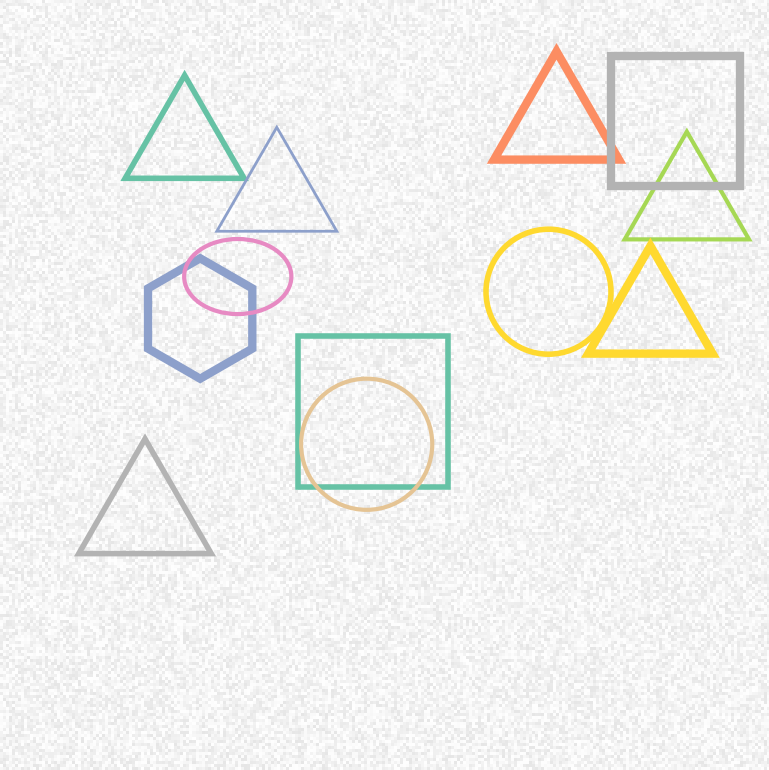[{"shape": "triangle", "thickness": 2, "radius": 0.45, "center": [0.24, 0.813]}, {"shape": "square", "thickness": 2, "radius": 0.49, "center": [0.485, 0.466]}, {"shape": "triangle", "thickness": 3, "radius": 0.47, "center": [0.723, 0.84]}, {"shape": "hexagon", "thickness": 3, "radius": 0.39, "center": [0.26, 0.586]}, {"shape": "triangle", "thickness": 1, "radius": 0.45, "center": [0.359, 0.745]}, {"shape": "oval", "thickness": 1.5, "radius": 0.35, "center": [0.309, 0.641]}, {"shape": "triangle", "thickness": 1.5, "radius": 0.47, "center": [0.892, 0.736]}, {"shape": "triangle", "thickness": 3, "radius": 0.47, "center": [0.845, 0.587]}, {"shape": "circle", "thickness": 2, "radius": 0.41, "center": [0.712, 0.621]}, {"shape": "circle", "thickness": 1.5, "radius": 0.43, "center": [0.476, 0.423]}, {"shape": "square", "thickness": 3, "radius": 0.42, "center": [0.877, 0.843]}, {"shape": "triangle", "thickness": 2, "radius": 0.5, "center": [0.188, 0.331]}]